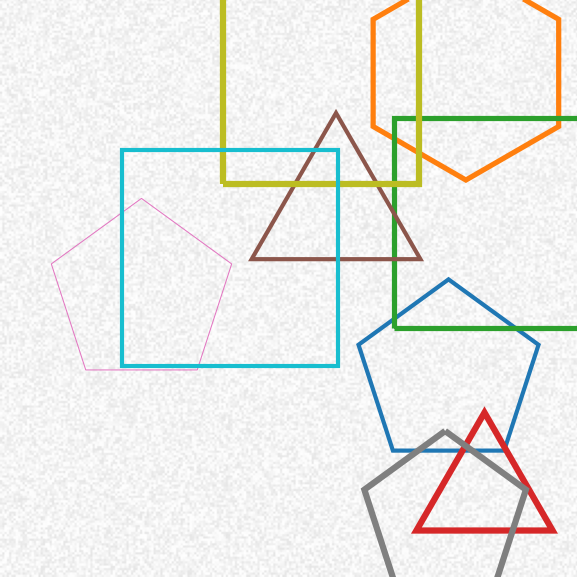[{"shape": "pentagon", "thickness": 2, "radius": 0.82, "center": [0.777, 0.351]}, {"shape": "hexagon", "thickness": 2.5, "radius": 0.93, "center": [0.807, 0.873]}, {"shape": "square", "thickness": 2.5, "radius": 0.91, "center": [0.865, 0.613]}, {"shape": "triangle", "thickness": 3, "radius": 0.68, "center": [0.839, 0.149]}, {"shape": "triangle", "thickness": 2, "radius": 0.84, "center": [0.582, 0.635]}, {"shape": "pentagon", "thickness": 0.5, "radius": 0.82, "center": [0.245, 0.491]}, {"shape": "pentagon", "thickness": 3, "radius": 0.74, "center": [0.771, 0.106]}, {"shape": "square", "thickness": 3, "radius": 0.85, "center": [0.556, 0.849]}, {"shape": "square", "thickness": 2, "radius": 0.93, "center": [0.398, 0.553]}]